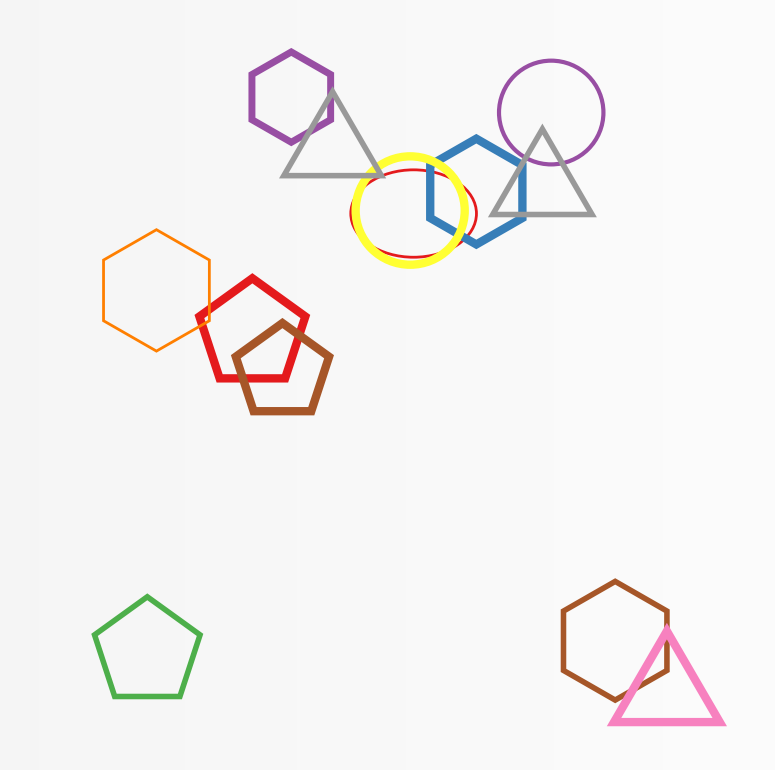[{"shape": "pentagon", "thickness": 3, "radius": 0.36, "center": [0.326, 0.567]}, {"shape": "oval", "thickness": 1, "radius": 0.41, "center": [0.534, 0.723]}, {"shape": "hexagon", "thickness": 3, "radius": 0.34, "center": [0.615, 0.751]}, {"shape": "pentagon", "thickness": 2, "radius": 0.36, "center": [0.19, 0.153]}, {"shape": "circle", "thickness": 1.5, "radius": 0.34, "center": [0.711, 0.854]}, {"shape": "hexagon", "thickness": 2.5, "radius": 0.29, "center": [0.376, 0.874]}, {"shape": "hexagon", "thickness": 1, "radius": 0.39, "center": [0.202, 0.623]}, {"shape": "circle", "thickness": 3, "radius": 0.35, "center": [0.529, 0.727]}, {"shape": "hexagon", "thickness": 2, "radius": 0.39, "center": [0.794, 0.168]}, {"shape": "pentagon", "thickness": 3, "radius": 0.32, "center": [0.364, 0.517]}, {"shape": "triangle", "thickness": 3, "radius": 0.39, "center": [0.861, 0.102]}, {"shape": "triangle", "thickness": 2, "radius": 0.37, "center": [0.7, 0.758]}, {"shape": "triangle", "thickness": 2, "radius": 0.36, "center": [0.429, 0.808]}]